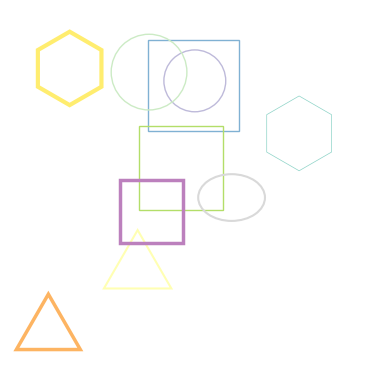[{"shape": "hexagon", "thickness": 0.5, "radius": 0.49, "center": [0.777, 0.654]}, {"shape": "triangle", "thickness": 1.5, "radius": 0.51, "center": [0.357, 0.301]}, {"shape": "circle", "thickness": 1, "radius": 0.4, "center": [0.506, 0.79]}, {"shape": "square", "thickness": 1, "radius": 0.59, "center": [0.502, 0.778]}, {"shape": "triangle", "thickness": 2.5, "radius": 0.48, "center": [0.126, 0.14]}, {"shape": "square", "thickness": 1, "radius": 0.55, "center": [0.47, 0.563]}, {"shape": "oval", "thickness": 1.5, "radius": 0.43, "center": [0.602, 0.487]}, {"shape": "square", "thickness": 2.5, "radius": 0.41, "center": [0.394, 0.451]}, {"shape": "circle", "thickness": 1, "radius": 0.49, "center": [0.387, 0.813]}, {"shape": "hexagon", "thickness": 3, "radius": 0.48, "center": [0.181, 0.822]}]